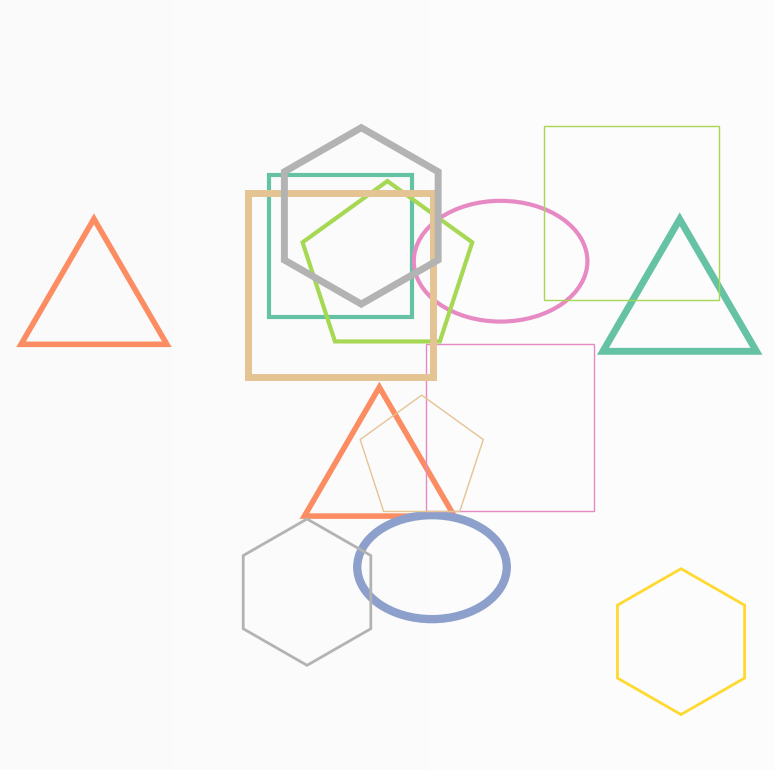[{"shape": "triangle", "thickness": 2.5, "radius": 0.57, "center": [0.877, 0.601]}, {"shape": "square", "thickness": 1.5, "radius": 0.46, "center": [0.439, 0.68]}, {"shape": "triangle", "thickness": 2, "radius": 0.54, "center": [0.121, 0.607]}, {"shape": "triangle", "thickness": 2, "radius": 0.56, "center": [0.489, 0.386]}, {"shape": "oval", "thickness": 3, "radius": 0.48, "center": [0.557, 0.263]}, {"shape": "square", "thickness": 0.5, "radius": 0.54, "center": [0.658, 0.445]}, {"shape": "oval", "thickness": 1.5, "radius": 0.56, "center": [0.646, 0.661]}, {"shape": "square", "thickness": 0.5, "radius": 0.56, "center": [0.814, 0.723]}, {"shape": "pentagon", "thickness": 1.5, "radius": 0.58, "center": [0.5, 0.65]}, {"shape": "hexagon", "thickness": 1, "radius": 0.47, "center": [0.879, 0.167]}, {"shape": "square", "thickness": 2.5, "radius": 0.6, "center": [0.439, 0.629]}, {"shape": "pentagon", "thickness": 0.5, "radius": 0.42, "center": [0.544, 0.403]}, {"shape": "hexagon", "thickness": 2.5, "radius": 0.57, "center": [0.466, 0.72]}, {"shape": "hexagon", "thickness": 1, "radius": 0.48, "center": [0.396, 0.231]}]